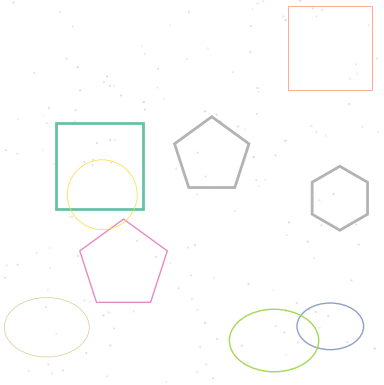[{"shape": "square", "thickness": 2, "radius": 0.56, "center": [0.259, 0.569]}, {"shape": "square", "thickness": 0.5, "radius": 0.55, "center": [0.858, 0.875]}, {"shape": "oval", "thickness": 1, "radius": 0.43, "center": [0.858, 0.152]}, {"shape": "pentagon", "thickness": 1, "radius": 0.6, "center": [0.321, 0.311]}, {"shape": "oval", "thickness": 1, "radius": 0.58, "center": [0.712, 0.116]}, {"shape": "circle", "thickness": 0.5, "radius": 0.45, "center": [0.266, 0.494]}, {"shape": "oval", "thickness": 0.5, "radius": 0.55, "center": [0.122, 0.15]}, {"shape": "pentagon", "thickness": 2, "radius": 0.51, "center": [0.55, 0.595]}, {"shape": "hexagon", "thickness": 2, "radius": 0.42, "center": [0.883, 0.485]}]